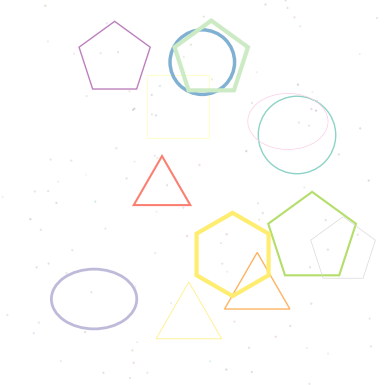[{"shape": "circle", "thickness": 1, "radius": 0.5, "center": [0.771, 0.649]}, {"shape": "square", "thickness": 0.5, "radius": 0.41, "center": [0.462, 0.723]}, {"shape": "oval", "thickness": 2, "radius": 0.55, "center": [0.244, 0.223]}, {"shape": "triangle", "thickness": 1.5, "radius": 0.42, "center": [0.421, 0.51]}, {"shape": "circle", "thickness": 2.5, "radius": 0.42, "center": [0.525, 0.839]}, {"shape": "triangle", "thickness": 1, "radius": 0.49, "center": [0.668, 0.246]}, {"shape": "pentagon", "thickness": 1.5, "radius": 0.6, "center": [0.811, 0.382]}, {"shape": "oval", "thickness": 0.5, "radius": 0.52, "center": [0.748, 0.685]}, {"shape": "pentagon", "thickness": 0.5, "radius": 0.44, "center": [0.891, 0.349]}, {"shape": "pentagon", "thickness": 1, "radius": 0.49, "center": [0.298, 0.847]}, {"shape": "pentagon", "thickness": 3, "radius": 0.5, "center": [0.549, 0.846]}, {"shape": "hexagon", "thickness": 3, "radius": 0.54, "center": [0.604, 0.339]}, {"shape": "triangle", "thickness": 0.5, "radius": 0.49, "center": [0.491, 0.169]}]